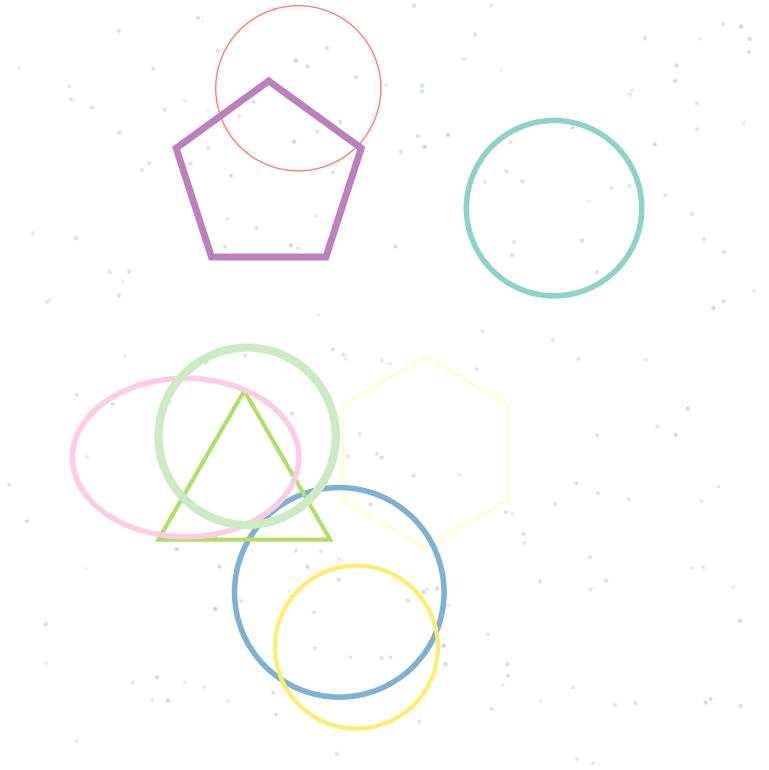[{"shape": "circle", "thickness": 2, "radius": 0.57, "center": [0.72, 0.73]}, {"shape": "hexagon", "thickness": 0.5, "radius": 0.62, "center": [0.553, 0.413]}, {"shape": "circle", "thickness": 0.5, "radius": 0.54, "center": [0.387, 0.885]}, {"shape": "circle", "thickness": 2, "radius": 0.68, "center": [0.441, 0.231]}, {"shape": "triangle", "thickness": 1.5, "radius": 0.64, "center": [0.317, 0.364]}, {"shape": "oval", "thickness": 2, "radius": 0.74, "center": [0.241, 0.406]}, {"shape": "pentagon", "thickness": 2.5, "radius": 0.63, "center": [0.349, 0.768]}, {"shape": "circle", "thickness": 3, "radius": 0.58, "center": [0.321, 0.433]}, {"shape": "circle", "thickness": 1.5, "radius": 0.53, "center": [0.463, 0.16]}]